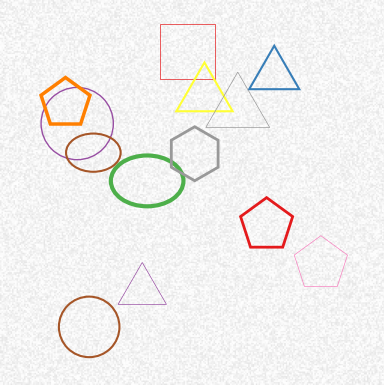[{"shape": "square", "thickness": 0.5, "radius": 0.36, "center": [0.487, 0.867]}, {"shape": "pentagon", "thickness": 2, "radius": 0.36, "center": [0.693, 0.416]}, {"shape": "triangle", "thickness": 1.5, "radius": 0.38, "center": [0.712, 0.806]}, {"shape": "oval", "thickness": 3, "radius": 0.47, "center": [0.382, 0.53]}, {"shape": "triangle", "thickness": 0.5, "radius": 0.36, "center": [0.369, 0.246]}, {"shape": "circle", "thickness": 1, "radius": 0.47, "center": [0.201, 0.679]}, {"shape": "pentagon", "thickness": 2.5, "radius": 0.33, "center": [0.17, 0.732]}, {"shape": "triangle", "thickness": 1.5, "radius": 0.42, "center": [0.531, 0.753]}, {"shape": "oval", "thickness": 1.5, "radius": 0.35, "center": [0.242, 0.603]}, {"shape": "circle", "thickness": 1.5, "radius": 0.39, "center": [0.232, 0.151]}, {"shape": "pentagon", "thickness": 0.5, "radius": 0.36, "center": [0.833, 0.315]}, {"shape": "triangle", "thickness": 0.5, "radius": 0.48, "center": [0.618, 0.717]}, {"shape": "hexagon", "thickness": 2, "radius": 0.35, "center": [0.506, 0.601]}]